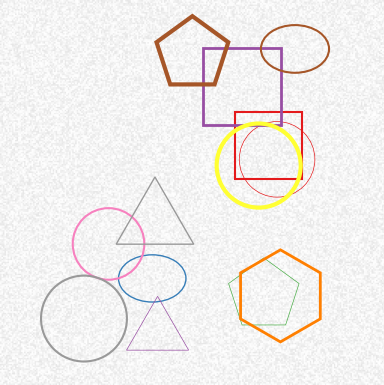[{"shape": "square", "thickness": 1.5, "radius": 0.43, "center": [0.698, 0.622]}, {"shape": "circle", "thickness": 0.5, "radius": 0.49, "center": [0.72, 0.586]}, {"shape": "oval", "thickness": 1, "radius": 0.44, "center": [0.395, 0.277]}, {"shape": "pentagon", "thickness": 0.5, "radius": 0.48, "center": [0.685, 0.234]}, {"shape": "triangle", "thickness": 0.5, "radius": 0.47, "center": [0.409, 0.137]}, {"shape": "square", "thickness": 2, "radius": 0.5, "center": [0.629, 0.775]}, {"shape": "hexagon", "thickness": 2, "radius": 0.6, "center": [0.728, 0.232]}, {"shape": "circle", "thickness": 3, "radius": 0.55, "center": [0.672, 0.57]}, {"shape": "oval", "thickness": 1.5, "radius": 0.44, "center": [0.766, 0.873]}, {"shape": "pentagon", "thickness": 3, "radius": 0.49, "center": [0.5, 0.86]}, {"shape": "circle", "thickness": 1.5, "radius": 0.46, "center": [0.282, 0.366]}, {"shape": "triangle", "thickness": 1, "radius": 0.58, "center": [0.402, 0.424]}, {"shape": "circle", "thickness": 1.5, "radius": 0.56, "center": [0.218, 0.173]}]